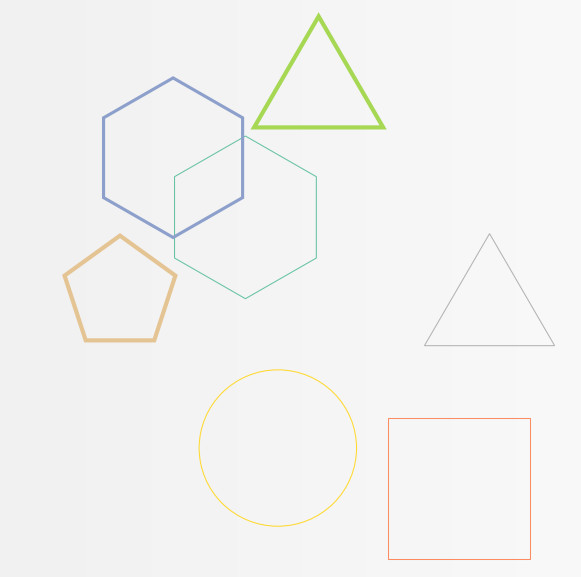[{"shape": "hexagon", "thickness": 0.5, "radius": 0.7, "center": [0.422, 0.623]}, {"shape": "square", "thickness": 0.5, "radius": 0.61, "center": [0.789, 0.153]}, {"shape": "hexagon", "thickness": 1.5, "radius": 0.69, "center": [0.298, 0.726]}, {"shape": "triangle", "thickness": 2, "radius": 0.64, "center": [0.548, 0.843]}, {"shape": "circle", "thickness": 0.5, "radius": 0.68, "center": [0.478, 0.223]}, {"shape": "pentagon", "thickness": 2, "radius": 0.5, "center": [0.206, 0.491]}, {"shape": "triangle", "thickness": 0.5, "radius": 0.65, "center": [0.842, 0.465]}]